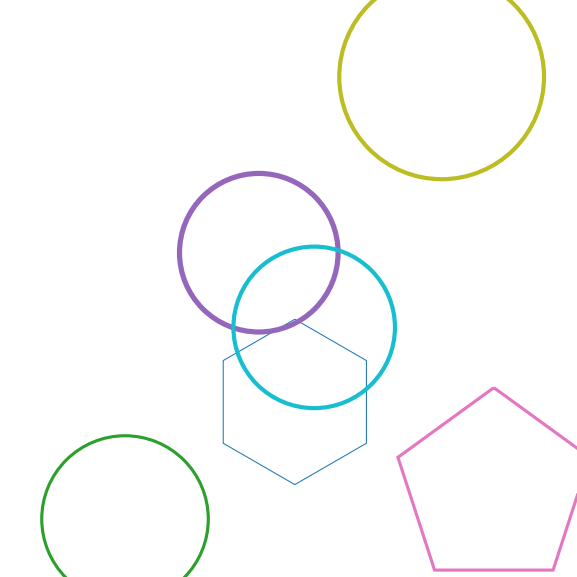[{"shape": "hexagon", "thickness": 0.5, "radius": 0.72, "center": [0.511, 0.303]}, {"shape": "circle", "thickness": 1.5, "radius": 0.72, "center": [0.216, 0.1]}, {"shape": "circle", "thickness": 2.5, "radius": 0.69, "center": [0.448, 0.562]}, {"shape": "pentagon", "thickness": 1.5, "radius": 0.87, "center": [0.855, 0.153]}, {"shape": "circle", "thickness": 2, "radius": 0.89, "center": [0.765, 0.866]}, {"shape": "circle", "thickness": 2, "radius": 0.7, "center": [0.544, 0.432]}]